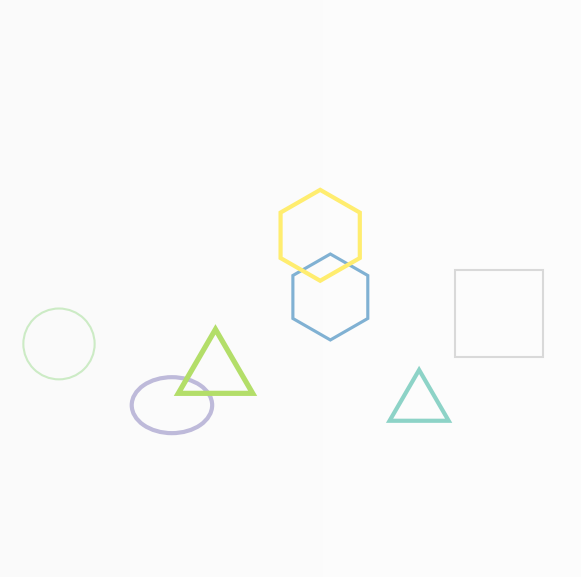[{"shape": "triangle", "thickness": 2, "radius": 0.29, "center": [0.721, 0.3]}, {"shape": "oval", "thickness": 2, "radius": 0.35, "center": [0.296, 0.298]}, {"shape": "hexagon", "thickness": 1.5, "radius": 0.37, "center": [0.568, 0.485]}, {"shape": "triangle", "thickness": 2.5, "radius": 0.37, "center": [0.371, 0.355]}, {"shape": "square", "thickness": 1, "radius": 0.38, "center": [0.858, 0.456]}, {"shape": "circle", "thickness": 1, "radius": 0.31, "center": [0.101, 0.404]}, {"shape": "hexagon", "thickness": 2, "radius": 0.39, "center": [0.551, 0.592]}]